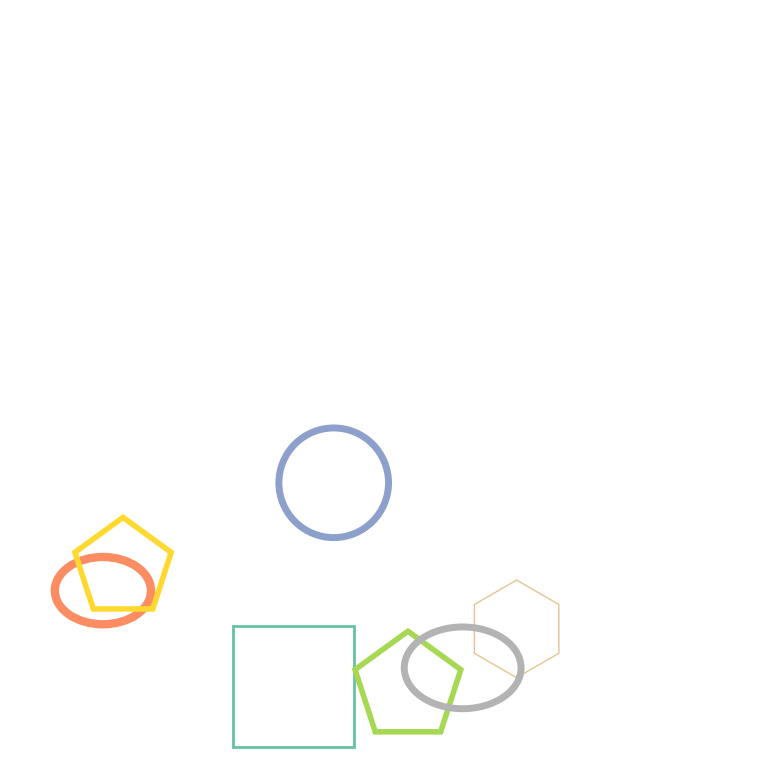[{"shape": "square", "thickness": 1, "radius": 0.39, "center": [0.381, 0.109]}, {"shape": "oval", "thickness": 3, "radius": 0.31, "center": [0.134, 0.233]}, {"shape": "circle", "thickness": 2.5, "radius": 0.36, "center": [0.433, 0.373]}, {"shape": "pentagon", "thickness": 2, "radius": 0.36, "center": [0.53, 0.108]}, {"shape": "pentagon", "thickness": 2, "radius": 0.33, "center": [0.16, 0.262]}, {"shape": "hexagon", "thickness": 0.5, "radius": 0.32, "center": [0.671, 0.183]}, {"shape": "oval", "thickness": 2.5, "radius": 0.38, "center": [0.601, 0.133]}]